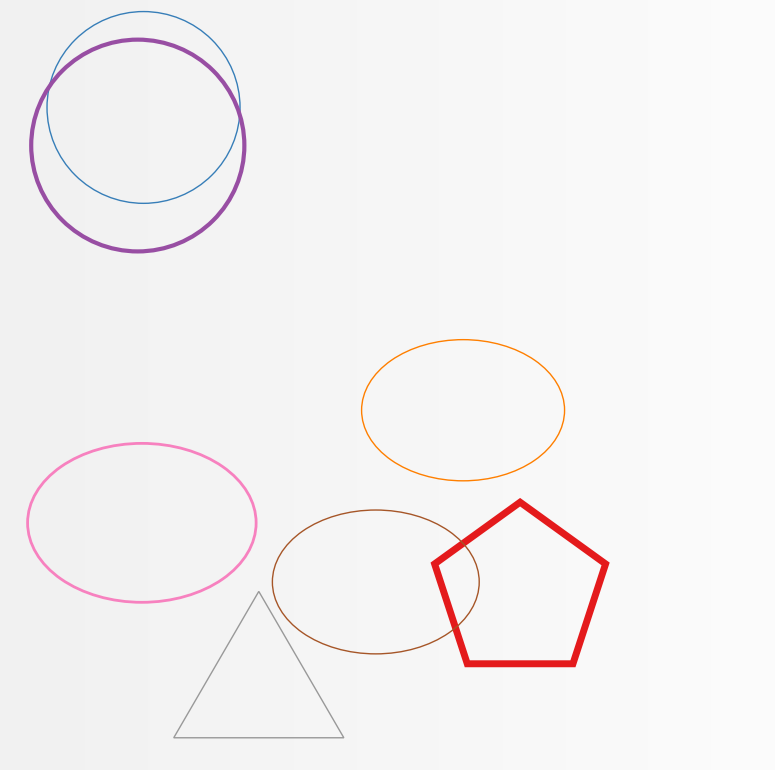[{"shape": "pentagon", "thickness": 2.5, "radius": 0.58, "center": [0.671, 0.232]}, {"shape": "circle", "thickness": 0.5, "radius": 0.62, "center": [0.185, 0.86]}, {"shape": "circle", "thickness": 1.5, "radius": 0.69, "center": [0.178, 0.811]}, {"shape": "oval", "thickness": 0.5, "radius": 0.65, "center": [0.598, 0.467]}, {"shape": "oval", "thickness": 0.5, "radius": 0.67, "center": [0.485, 0.244]}, {"shape": "oval", "thickness": 1, "radius": 0.74, "center": [0.183, 0.321]}, {"shape": "triangle", "thickness": 0.5, "radius": 0.63, "center": [0.334, 0.105]}]